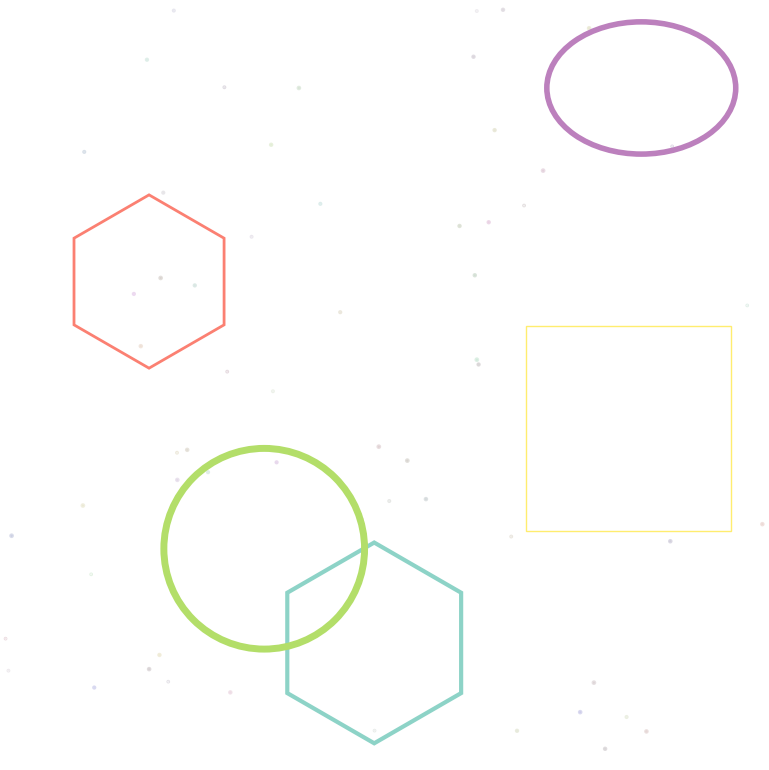[{"shape": "hexagon", "thickness": 1.5, "radius": 0.65, "center": [0.486, 0.165]}, {"shape": "hexagon", "thickness": 1, "radius": 0.56, "center": [0.194, 0.634]}, {"shape": "circle", "thickness": 2.5, "radius": 0.65, "center": [0.343, 0.287]}, {"shape": "oval", "thickness": 2, "radius": 0.61, "center": [0.833, 0.886]}, {"shape": "square", "thickness": 0.5, "radius": 0.67, "center": [0.816, 0.443]}]